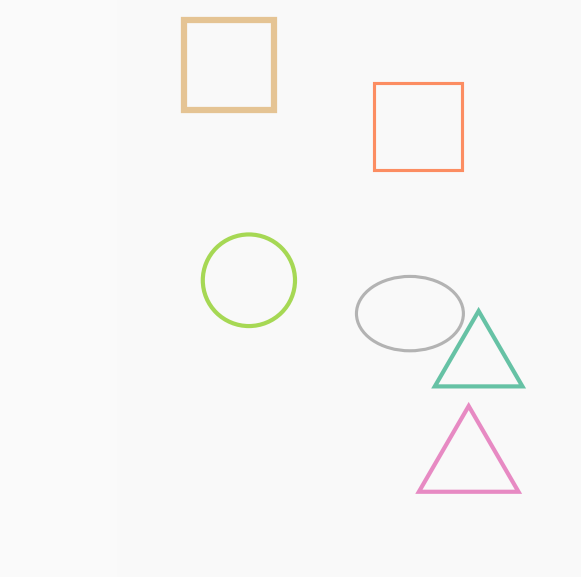[{"shape": "triangle", "thickness": 2, "radius": 0.44, "center": [0.823, 0.374]}, {"shape": "square", "thickness": 1.5, "radius": 0.38, "center": [0.72, 0.78]}, {"shape": "triangle", "thickness": 2, "radius": 0.49, "center": [0.806, 0.197]}, {"shape": "circle", "thickness": 2, "radius": 0.4, "center": [0.428, 0.514]}, {"shape": "square", "thickness": 3, "radius": 0.39, "center": [0.394, 0.886]}, {"shape": "oval", "thickness": 1.5, "radius": 0.46, "center": [0.705, 0.456]}]